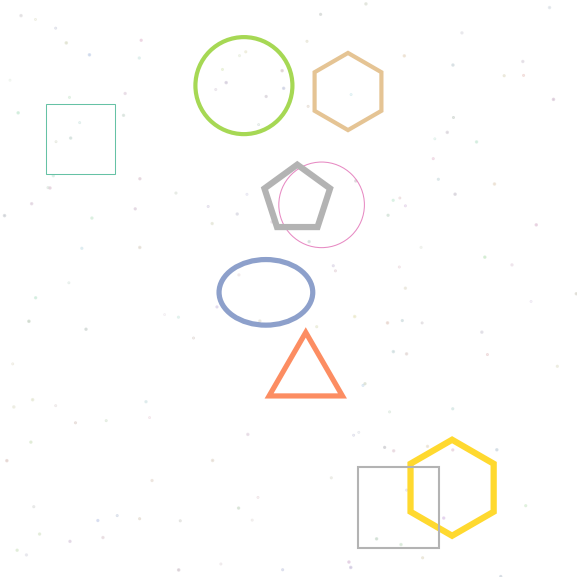[{"shape": "square", "thickness": 0.5, "radius": 0.3, "center": [0.14, 0.758]}, {"shape": "triangle", "thickness": 2.5, "radius": 0.37, "center": [0.529, 0.35]}, {"shape": "oval", "thickness": 2.5, "radius": 0.41, "center": [0.46, 0.493]}, {"shape": "circle", "thickness": 0.5, "radius": 0.37, "center": [0.557, 0.644]}, {"shape": "circle", "thickness": 2, "radius": 0.42, "center": [0.422, 0.851]}, {"shape": "hexagon", "thickness": 3, "radius": 0.42, "center": [0.783, 0.155]}, {"shape": "hexagon", "thickness": 2, "radius": 0.33, "center": [0.603, 0.841]}, {"shape": "square", "thickness": 1, "radius": 0.35, "center": [0.69, 0.12]}, {"shape": "pentagon", "thickness": 3, "radius": 0.3, "center": [0.515, 0.654]}]